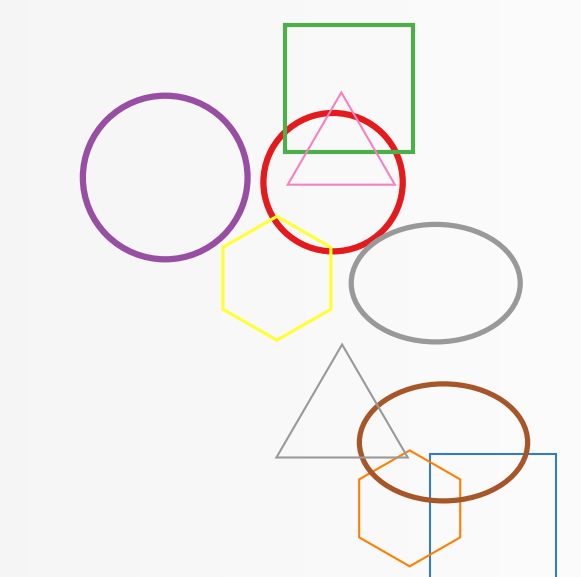[{"shape": "circle", "thickness": 3, "radius": 0.6, "center": [0.573, 0.684]}, {"shape": "square", "thickness": 1, "radius": 0.54, "center": [0.848, 0.105]}, {"shape": "square", "thickness": 2, "radius": 0.55, "center": [0.6, 0.845]}, {"shape": "circle", "thickness": 3, "radius": 0.71, "center": [0.284, 0.692]}, {"shape": "hexagon", "thickness": 1, "radius": 0.5, "center": [0.705, 0.119]}, {"shape": "hexagon", "thickness": 1.5, "radius": 0.54, "center": [0.476, 0.517]}, {"shape": "oval", "thickness": 2.5, "radius": 0.72, "center": [0.763, 0.233]}, {"shape": "triangle", "thickness": 1, "radius": 0.53, "center": [0.587, 0.733]}, {"shape": "triangle", "thickness": 1, "radius": 0.65, "center": [0.589, 0.272]}, {"shape": "oval", "thickness": 2.5, "radius": 0.73, "center": [0.75, 0.509]}]